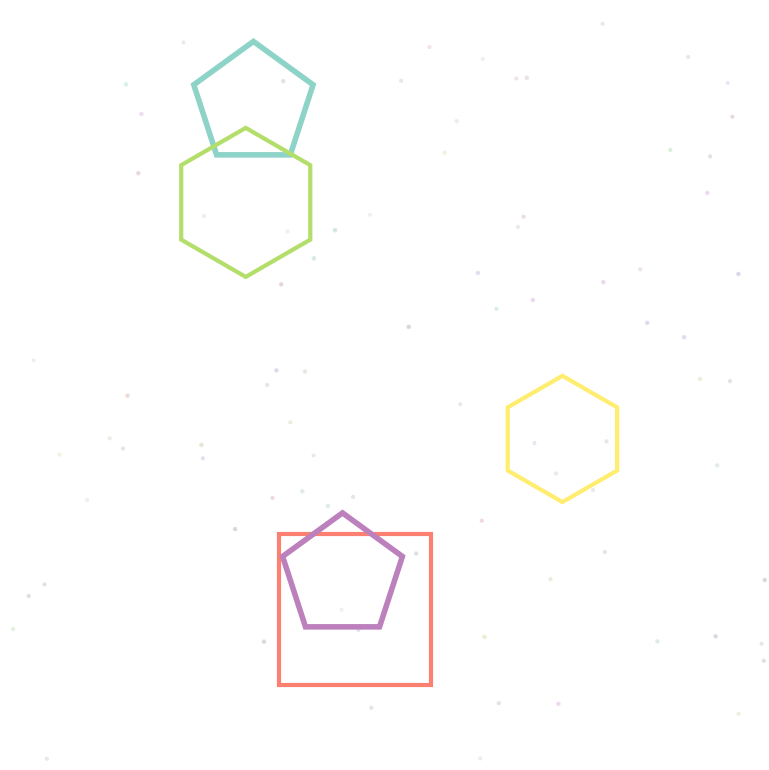[{"shape": "pentagon", "thickness": 2, "radius": 0.41, "center": [0.329, 0.865]}, {"shape": "square", "thickness": 1.5, "radius": 0.49, "center": [0.461, 0.208]}, {"shape": "hexagon", "thickness": 1.5, "radius": 0.48, "center": [0.319, 0.737]}, {"shape": "pentagon", "thickness": 2, "radius": 0.41, "center": [0.445, 0.252]}, {"shape": "hexagon", "thickness": 1.5, "radius": 0.41, "center": [0.73, 0.43]}]